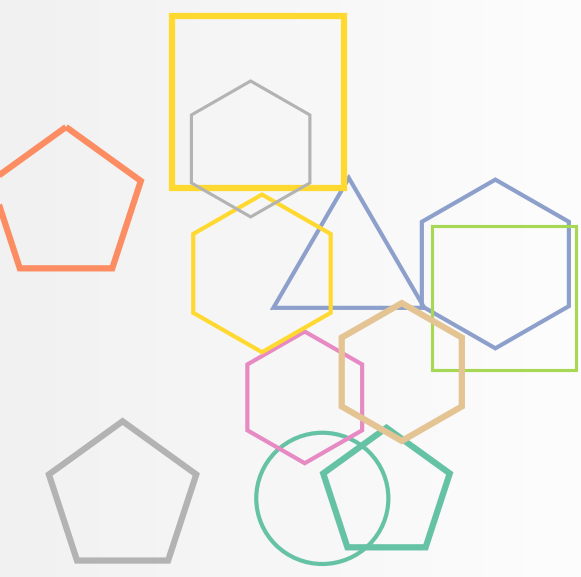[{"shape": "circle", "thickness": 2, "radius": 0.57, "center": [0.555, 0.136]}, {"shape": "pentagon", "thickness": 3, "radius": 0.57, "center": [0.665, 0.144]}, {"shape": "pentagon", "thickness": 3, "radius": 0.68, "center": [0.114, 0.644]}, {"shape": "triangle", "thickness": 2, "radius": 0.75, "center": [0.6, 0.541]}, {"shape": "hexagon", "thickness": 2, "radius": 0.73, "center": [0.852, 0.542]}, {"shape": "hexagon", "thickness": 2, "radius": 0.57, "center": [0.524, 0.311]}, {"shape": "square", "thickness": 1.5, "radius": 0.62, "center": [0.867, 0.483]}, {"shape": "square", "thickness": 3, "radius": 0.74, "center": [0.444, 0.823]}, {"shape": "hexagon", "thickness": 2, "radius": 0.68, "center": [0.451, 0.526]}, {"shape": "hexagon", "thickness": 3, "radius": 0.6, "center": [0.691, 0.355]}, {"shape": "pentagon", "thickness": 3, "radius": 0.67, "center": [0.211, 0.136]}, {"shape": "hexagon", "thickness": 1.5, "radius": 0.59, "center": [0.431, 0.741]}]